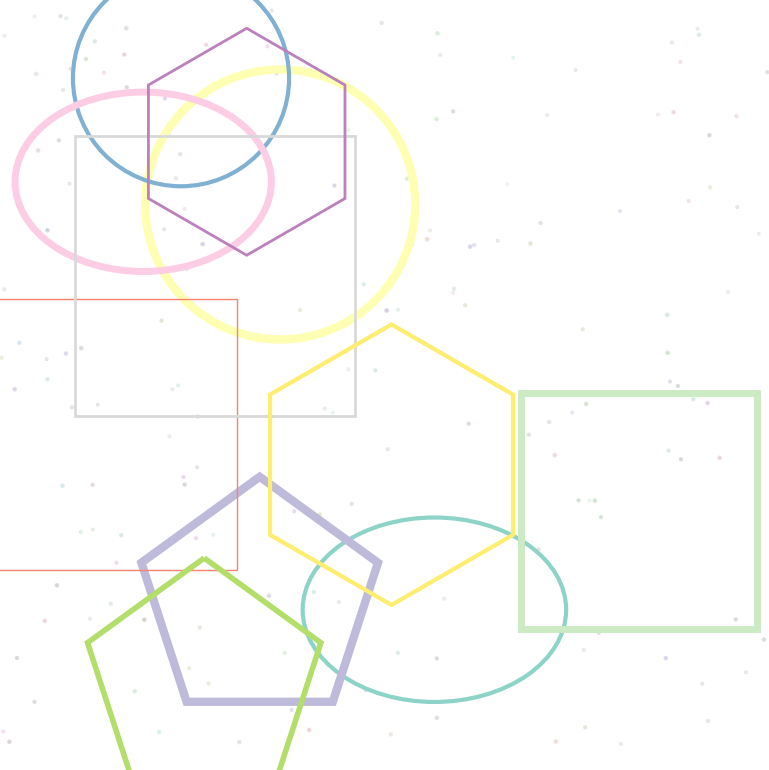[{"shape": "oval", "thickness": 1.5, "radius": 0.86, "center": [0.564, 0.208]}, {"shape": "circle", "thickness": 3, "radius": 0.88, "center": [0.364, 0.734]}, {"shape": "pentagon", "thickness": 3, "radius": 0.81, "center": [0.337, 0.219]}, {"shape": "square", "thickness": 0.5, "radius": 0.88, "center": [0.132, 0.436]}, {"shape": "circle", "thickness": 1.5, "radius": 0.7, "center": [0.235, 0.898]}, {"shape": "pentagon", "thickness": 2, "radius": 0.8, "center": [0.265, 0.116]}, {"shape": "oval", "thickness": 2.5, "radius": 0.83, "center": [0.186, 0.764]}, {"shape": "square", "thickness": 1, "radius": 0.91, "center": [0.279, 0.642]}, {"shape": "hexagon", "thickness": 1, "radius": 0.74, "center": [0.32, 0.816]}, {"shape": "square", "thickness": 2.5, "radius": 0.77, "center": [0.83, 0.337]}, {"shape": "hexagon", "thickness": 1.5, "radius": 0.91, "center": [0.508, 0.396]}]